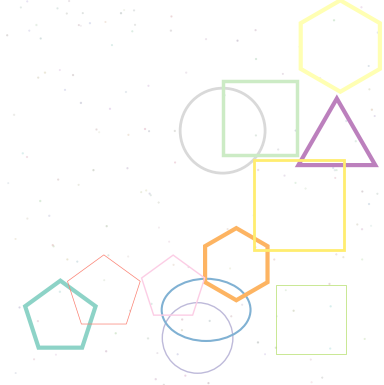[{"shape": "pentagon", "thickness": 3, "radius": 0.48, "center": [0.157, 0.175]}, {"shape": "hexagon", "thickness": 3, "radius": 0.59, "center": [0.884, 0.88]}, {"shape": "circle", "thickness": 1, "radius": 0.46, "center": [0.513, 0.122]}, {"shape": "pentagon", "thickness": 0.5, "radius": 0.5, "center": [0.27, 0.239]}, {"shape": "oval", "thickness": 1.5, "radius": 0.58, "center": [0.535, 0.195]}, {"shape": "hexagon", "thickness": 3, "radius": 0.47, "center": [0.614, 0.314]}, {"shape": "square", "thickness": 0.5, "radius": 0.45, "center": [0.808, 0.171]}, {"shape": "pentagon", "thickness": 1, "radius": 0.43, "center": [0.45, 0.251]}, {"shape": "circle", "thickness": 2, "radius": 0.55, "center": [0.578, 0.661]}, {"shape": "triangle", "thickness": 3, "radius": 0.58, "center": [0.875, 0.629]}, {"shape": "square", "thickness": 2.5, "radius": 0.48, "center": [0.676, 0.694]}, {"shape": "square", "thickness": 2, "radius": 0.58, "center": [0.775, 0.468]}]